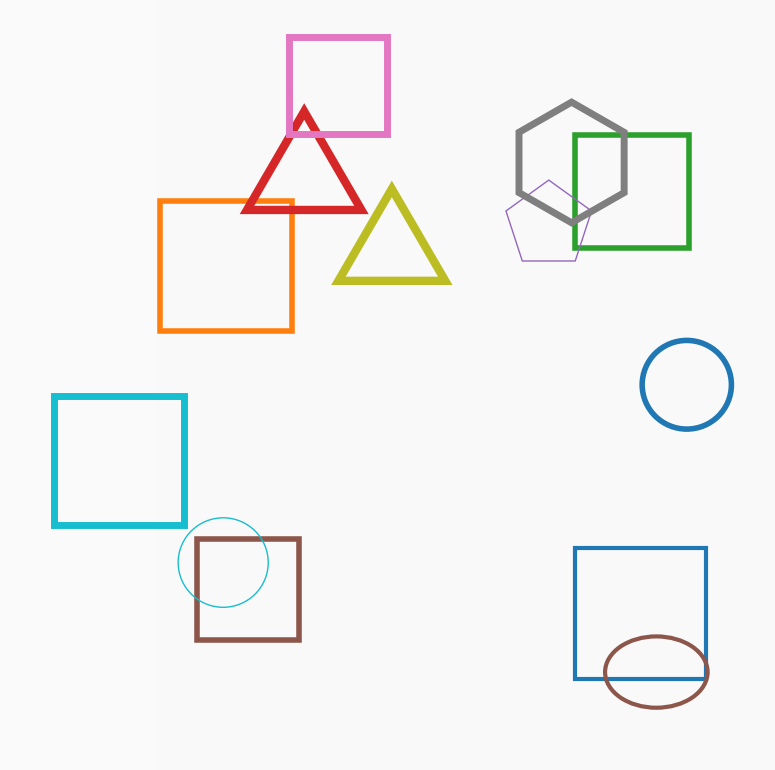[{"shape": "circle", "thickness": 2, "radius": 0.29, "center": [0.886, 0.5]}, {"shape": "square", "thickness": 1.5, "radius": 0.42, "center": [0.826, 0.204]}, {"shape": "square", "thickness": 2, "radius": 0.42, "center": [0.292, 0.655]}, {"shape": "square", "thickness": 2, "radius": 0.37, "center": [0.815, 0.752]}, {"shape": "triangle", "thickness": 3, "radius": 0.43, "center": [0.393, 0.77]}, {"shape": "pentagon", "thickness": 0.5, "radius": 0.29, "center": [0.708, 0.708]}, {"shape": "square", "thickness": 2, "radius": 0.33, "center": [0.32, 0.234]}, {"shape": "oval", "thickness": 1.5, "radius": 0.33, "center": [0.847, 0.127]}, {"shape": "square", "thickness": 2.5, "radius": 0.31, "center": [0.436, 0.889]}, {"shape": "hexagon", "thickness": 2.5, "radius": 0.39, "center": [0.738, 0.789]}, {"shape": "triangle", "thickness": 3, "radius": 0.4, "center": [0.506, 0.675]}, {"shape": "circle", "thickness": 0.5, "radius": 0.29, "center": [0.288, 0.269]}, {"shape": "square", "thickness": 2.5, "radius": 0.42, "center": [0.153, 0.402]}]